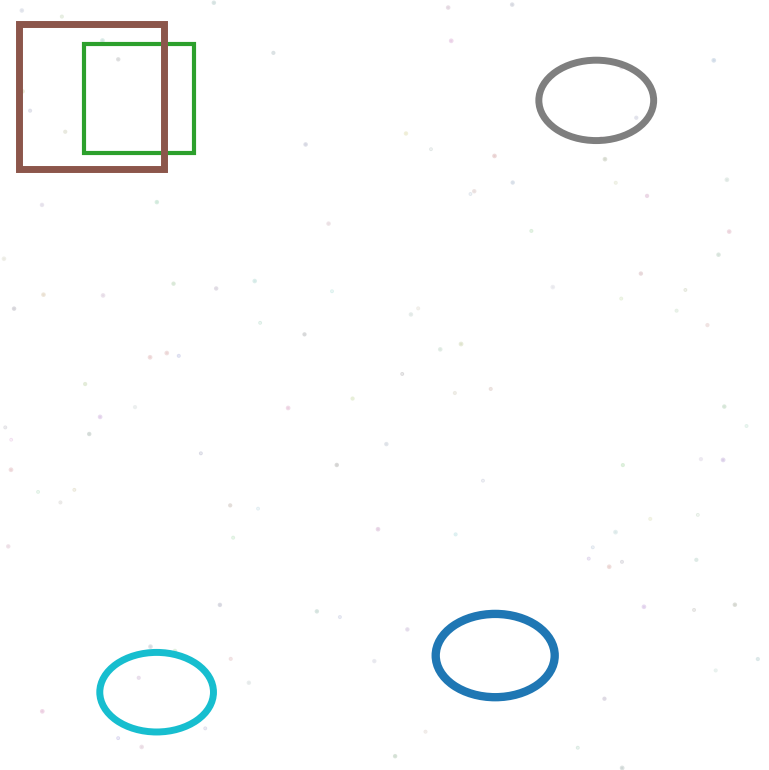[{"shape": "oval", "thickness": 3, "radius": 0.39, "center": [0.643, 0.149]}, {"shape": "square", "thickness": 1.5, "radius": 0.35, "center": [0.181, 0.872]}, {"shape": "square", "thickness": 2.5, "radius": 0.47, "center": [0.119, 0.874]}, {"shape": "oval", "thickness": 2.5, "radius": 0.37, "center": [0.774, 0.87]}, {"shape": "oval", "thickness": 2.5, "radius": 0.37, "center": [0.203, 0.101]}]